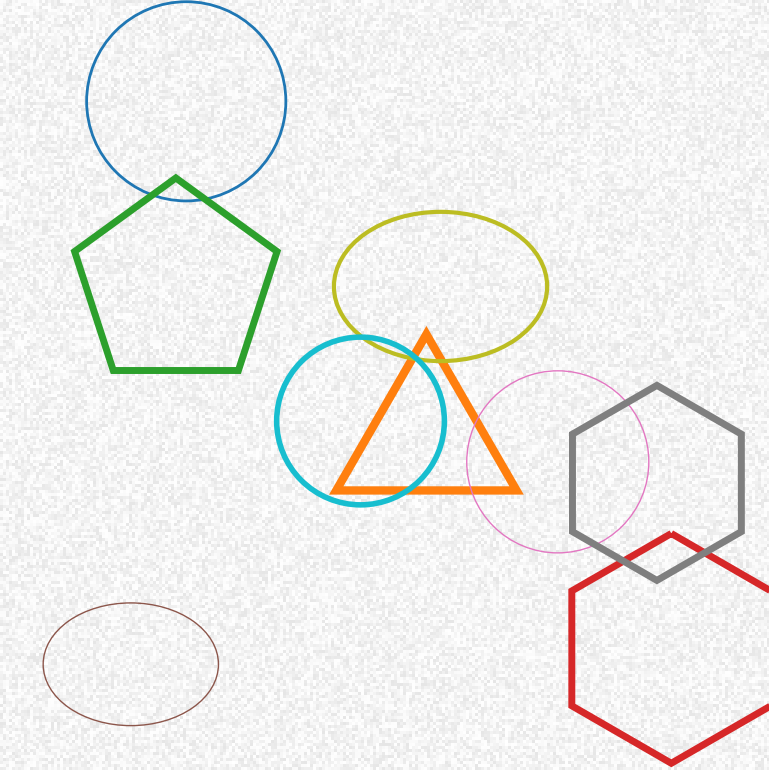[{"shape": "circle", "thickness": 1, "radius": 0.65, "center": [0.242, 0.868]}, {"shape": "triangle", "thickness": 3, "radius": 0.68, "center": [0.554, 0.431]}, {"shape": "pentagon", "thickness": 2.5, "radius": 0.69, "center": [0.228, 0.631]}, {"shape": "hexagon", "thickness": 2.5, "radius": 0.75, "center": [0.872, 0.158]}, {"shape": "oval", "thickness": 0.5, "radius": 0.57, "center": [0.17, 0.137]}, {"shape": "circle", "thickness": 0.5, "radius": 0.59, "center": [0.724, 0.4]}, {"shape": "hexagon", "thickness": 2.5, "radius": 0.63, "center": [0.853, 0.373]}, {"shape": "oval", "thickness": 1.5, "radius": 0.69, "center": [0.572, 0.628]}, {"shape": "circle", "thickness": 2, "radius": 0.54, "center": [0.468, 0.453]}]